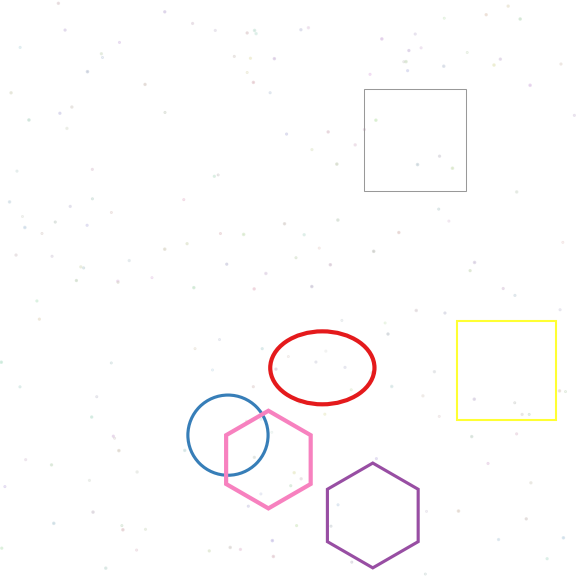[{"shape": "oval", "thickness": 2, "radius": 0.45, "center": [0.558, 0.362]}, {"shape": "circle", "thickness": 1.5, "radius": 0.35, "center": [0.395, 0.246]}, {"shape": "hexagon", "thickness": 1.5, "radius": 0.45, "center": [0.646, 0.107]}, {"shape": "square", "thickness": 1, "radius": 0.43, "center": [0.878, 0.358]}, {"shape": "hexagon", "thickness": 2, "radius": 0.42, "center": [0.465, 0.203]}, {"shape": "square", "thickness": 0.5, "radius": 0.44, "center": [0.719, 0.757]}]